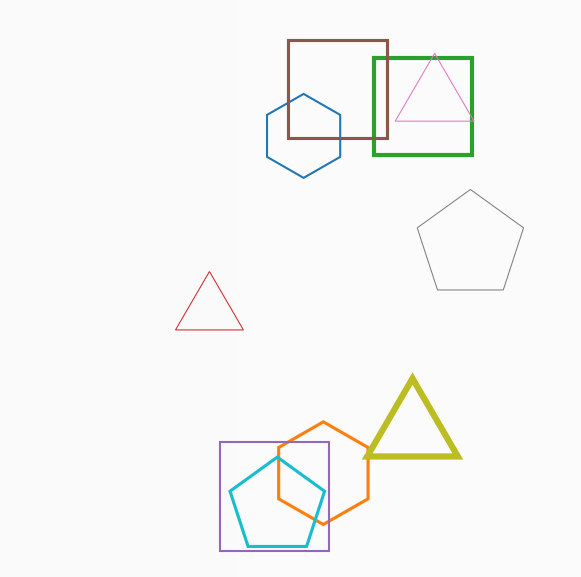[{"shape": "hexagon", "thickness": 1, "radius": 0.36, "center": [0.522, 0.764]}, {"shape": "hexagon", "thickness": 1.5, "radius": 0.44, "center": [0.556, 0.18]}, {"shape": "square", "thickness": 2, "radius": 0.42, "center": [0.728, 0.815]}, {"shape": "triangle", "thickness": 0.5, "radius": 0.34, "center": [0.36, 0.462]}, {"shape": "square", "thickness": 1, "radius": 0.47, "center": [0.472, 0.14]}, {"shape": "square", "thickness": 1.5, "radius": 0.43, "center": [0.58, 0.845]}, {"shape": "triangle", "thickness": 0.5, "radius": 0.39, "center": [0.748, 0.828]}, {"shape": "pentagon", "thickness": 0.5, "radius": 0.48, "center": [0.809, 0.575]}, {"shape": "triangle", "thickness": 3, "radius": 0.45, "center": [0.71, 0.254]}, {"shape": "pentagon", "thickness": 1.5, "radius": 0.43, "center": [0.477, 0.122]}]